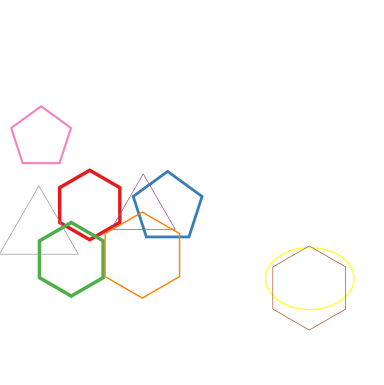[{"shape": "hexagon", "thickness": 2.5, "radius": 0.45, "center": [0.233, 0.467]}, {"shape": "pentagon", "thickness": 2, "radius": 0.47, "center": [0.435, 0.461]}, {"shape": "hexagon", "thickness": 2.5, "radius": 0.48, "center": [0.185, 0.327]}, {"shape": "triangle", "thickness": 0.5, "radius": 0.48, "center": [0.372, 0.452]}, {"shape": "hexagon", "thickness": 1, "radius": 0.56, "center": [0.37, 0.337]}, {"shape": "oval", "thickness": 1, "radius": 0.57, "center": [0.805, 0.276]}, {"shape": "hexagon", "thickness": 0.5, "radius": 0.55, "center": [0.803, 0.252]}, {"shape": "pentagon", "thickness": 1.5, "radius": 0.41, "center": [0.107, 0.642]}, {"shape": "triangle", "thickness": 0.5, "radius": 0.59, "center": [0.101, 0.399]}]